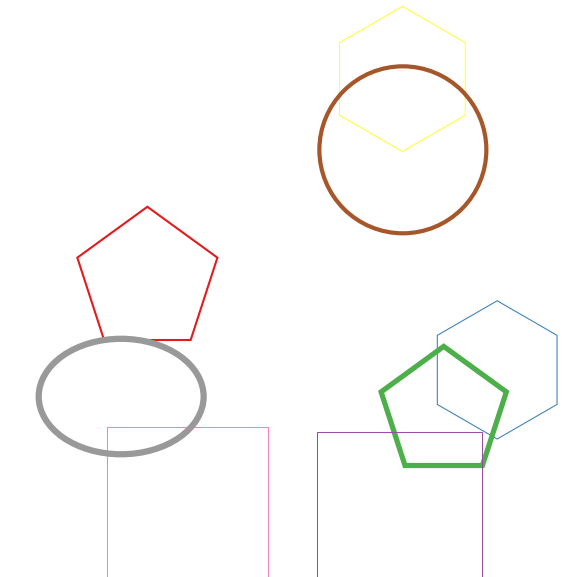[{"shape": "pentagon", "thickness": 1, "radius": 0.64, "center": [0.255, 0.514]}, {"shape": "hexagon", "thickness": 0.5, "radius": 0.6, "center": [0.861, 0.359]}, {"shape": "pentagon", "thickness": 2.5, "radius": 0.57, "center": [0.768, 0.285]}, {"shape": "square", "thickness": 0.5, "radius": 0.71, "center": [0.692, 0.109]}, {"shape": "hexagon", "thickness": 0.5, "radius": 0.63, "center": [0.697, 0.862]}, {"shape": "circle", "thickness": 2, "radius": 0.72, "center": [0.698, 0.74]}, {"shape": "square", "thickness": 0.5, "radius": 0.7, "center": [0.325, 0.12]}, {"shape": "oval", "thickness": 3, "radius": 0.71, "center": [0.21, 0.313]}]